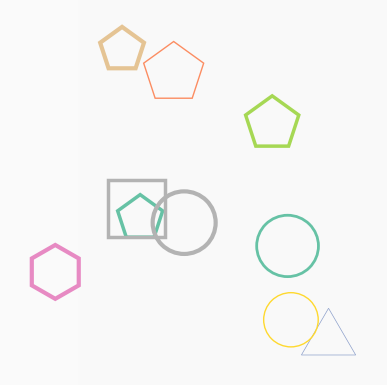[{"shape": "pentagon", "thickness": 2.5, "radius": 0.31, "center": [0.362, 0.433]}, {"shape": "circle", "thickness": 2, "radius": 0.4, "center": [0.742, 0.361]}, {"shape": "pentagon", "thickness": 1, "radius": 0.41, "center": [0.448, 0.811]}, {"shape": "triangle", "thickness": 0.5, "radius": 0.4, "center": [0.848, 0.118]}, {"shape": "hexagon", "thickness": 3, "radius": 0.35, "center": [0.143, 0.294]}, {"shape": "pentagon", "thickness": 2.5, "radius": 0.36, "center": [0.702, 0.679]}, {"shape": "circle", "thickness": 1, "radius": 0.35, "center": [0.751, 0.169]}, {"shape": "pentagon", "thickness": 3, "radius": 0.3, "center": [0.315, 0.871]}, {"shape": "circle", "thickness": 3, "radius": 0.41, "center": [0.475, 0.422]}, {"shape": "square", "thickness": 2.5, "radius": 0.37, "center": [0.352, 0.459]}]